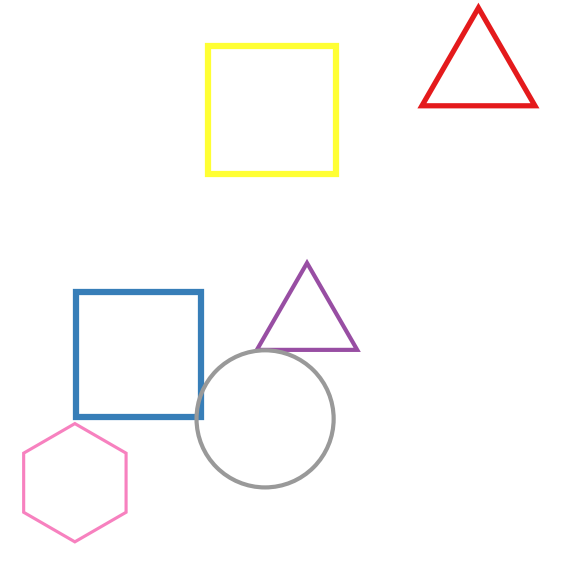[{"shape": "triangle", "thickness": 2.5, "radius": 0.56, "center": [0.828, 0.872]}, {"shape": "square", "thickness": 3, "radius": 0.54, "center": [0.24, 0.385]}, {"shape": "triangle", "thickness": 2, "radius": 0.5, "center": [0.532, 0.443]}, {"shape": "square", "thickness": 3, "radius": 0.55, "center": [0.47, 0.808]}, {"shape": "hexagon", "thickness": 1.5, "radius": 0.51, "center": [0.13, 0.163]}, {"shape": "circle", "thickness": 2, "radius": 0.59, "center": [0.459, 0.274]}]